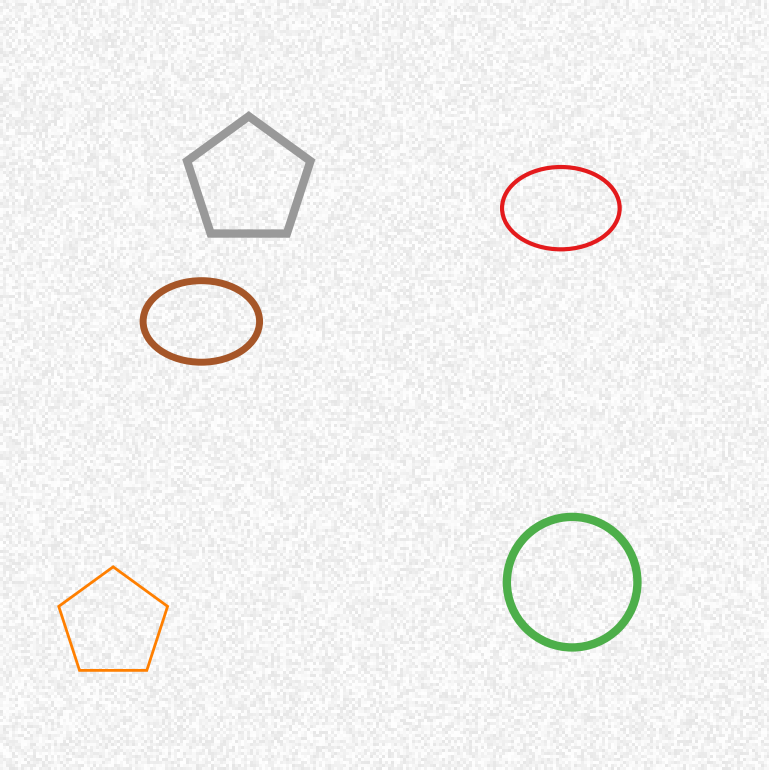[{"shape": "oval", "thickness": 1.5, "radius": 0.38, "center": [0.728, 0.73]}, {"shape": "circle", "thickness": 3, "radius": 0.42, "center": [0.743, 0.244]}, {"shape": "pentagon", "thickness": 1, "radius": 0.37, "center": [0.147, 0.19]}, {"shape": "oval", "thickness": 2.5, "radius": 0.38, "center": [0.261, 0.583]}, {"shape": "pentagon", "thickness": 3, "radius": 0.42, "center": [0.323, 0.765]}]